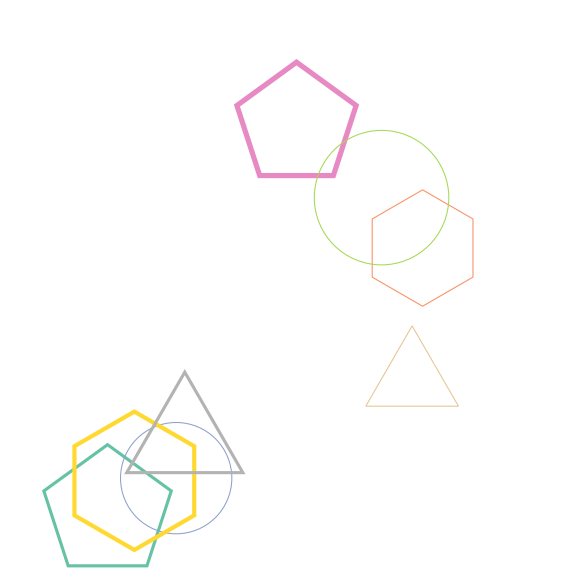[{"shape": "pentagon", "thickness": 1.5, "radius": 0.58, "center": [0.186, 0.113]}, {"shape": "hexagon", "thickness": 0.5, "radius": 0.5, "center": [0.732, 0.57]}, {"shape": "circle", "thickness": 0.5, "radius": 0.48, "center": [0.305, 0.171]}, {"shape": "pentagon", "thickness": 2.5, "radius": 0.54, "center": [0.513, 0.783]}, {"shape": "circle", "thickness": 0.5, "radius": 0.58, "center": [0.661, 0.657]}, {"shape": "hexagon", "thickness": 2, "radius": 0.6, "center": [0.233, 0.167]}, {"shape": "triangle", "thickness": 0.5, "radius": 0.46, "center": [0.714, 0.342]}, {"shape": "triangle", "thickness": 1.5, "radius": 0.58, "center": [0.32, 0.239]}]